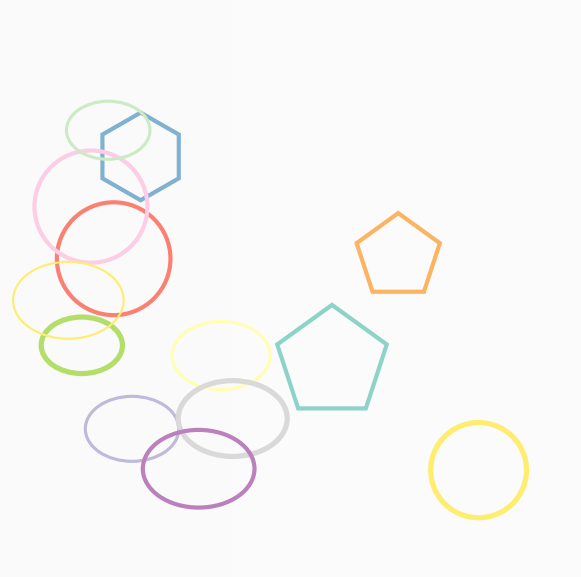[{"shape": "pentagon", "thickness": 2, "radius": 0.5, "center": [0.571, 0.372]}, {"shape": "oval", "thickness": 1.5, "radius": 0.42, "center": [0.381, 0.383]}, {"shape": "oval", "thickness": 1.5, "radius": 0.4, "center": [0.227, 0.257]}, {"shape": "circle", "thickness": 2, "radius": 0.49, "center": [0.196, 0.551]}, {"shape": "hexagon", "thickness": 2, "radius": 0.38, "center": [0.242, 0.728]}, {"shape": "pentagon", "thickness": 2, "radius": 0.38, "center": [0.685, 0.555]}, {"shape": "oval", "thickness": 2.5, "radius": 0.35, "center": [0.141, 0.401]}, {"shape": "circle", "thickness": 2, "radius": 0.49, "center": [0.156, 0.641]}, {"shape": "oval", "thickness": 2.5, "radius": 0.47, "center": [0.4, 0.274]}, {"shape": "oval", "thickness": 2, "radius": 0.48, "center": [0.342, 0.187]}, {"shape": "oval", "thickness": 1.5, "radius": 0.36, "center": [0.186, 0.774]}, {"shape": "circle", "thickness": 2.5, "radius": 0.41, "center": [0.823, 0.185]}, {"shape": "oval", "thickness": 1, "radius": 0.48, "center": [0.118, 0.479]}]